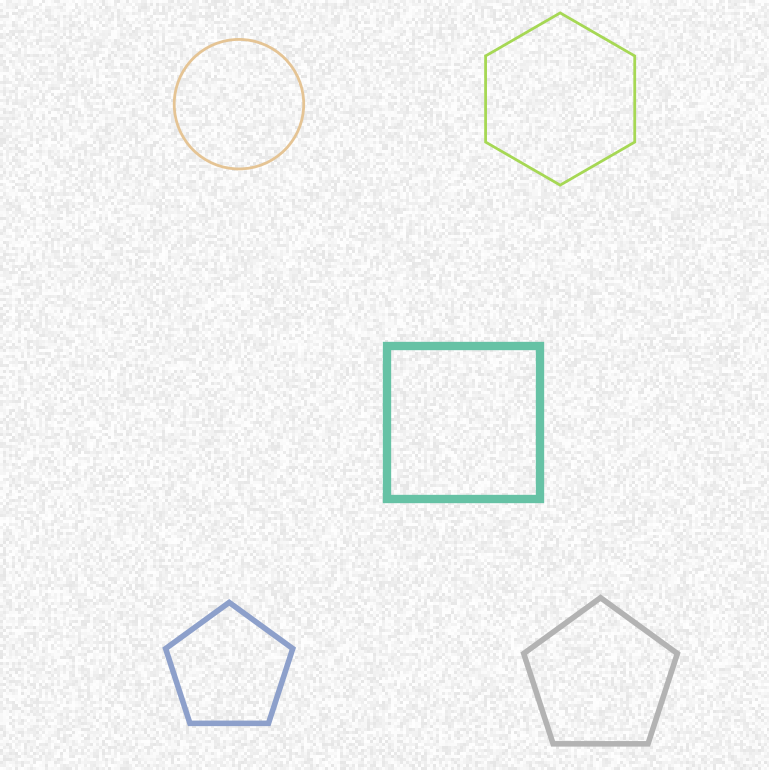[{"shape": "square", "thickness": 3, "radius": 0.5, "center": [0.602, 0.451]}, {"shape": "pentagon", "thickness": 2, "radius": 0.43, "center": [0.298, 0.131]}, {"shape": "hexagon", "thickness": 1, "radius": 0.56, "center": [0.727, 0.871]}, {"shape": "circle", "thickness": 1, "radius": 0.42, "center": [0.31, 0.865]}, {"shape": "pentagon", "thickness": 2, "radius": 0.52, "center": [0.78, 0.119]}]